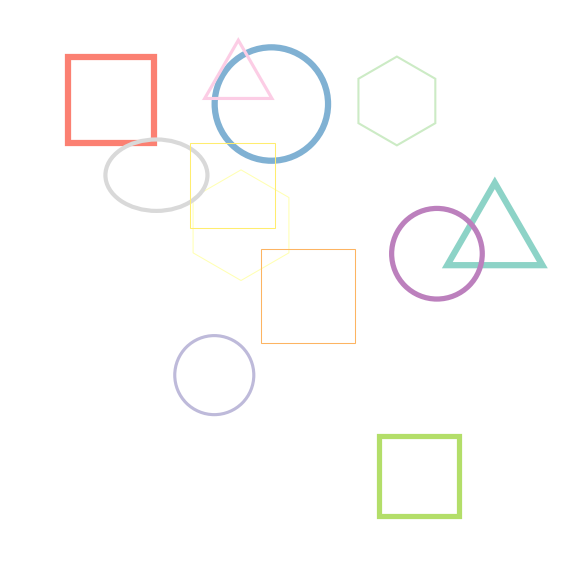[{"shape": "triangle", "thickness": 3, "radius": 0.48, "center": [0.857, 0.587]}, {"shape": "hexagon", "thickness": 0.5, "radius": 0.48, "center": [0.417, 0.609]}, {"shape": "circle", "thickness": 1.5, "radius": 0.34, "center": [0.371, 0.35]}, {"shape": "square", "thickness": 3, "radius": 0.37, "center": [0.193, 0.826]}, {"shape": "circle", "thickness": 3, "radius": 0.49, "center": [0.47, 0.819]}, {"shape": "square", "thickness": 0.5, "radius": 0.41, "center": [0.533, 0.486]}, {"shape": "square", "thickness": 2.5, "radius": 0.35, "center": [0.726, 0.174]}, {"shape": "triangle", "thickness": 1.5, "radius": 0.34, "center": [0.413, 0.862]}, {"shape": "oval", "thickness": 2, "radius": 0.44, "center": [0.271, 0.696]}, {"shape": "circle", "thickness": 2.5, "radius": 0.39, "center": [0.757, 0.56]}, {"shape": "hexagon", "thickness": 1, "radius": 0.38, "center": [0.687, 0.824]}, {"shape": "square", "thickness": 0.5, "radius": 0.37, "center": [0.403, 0.679]}]